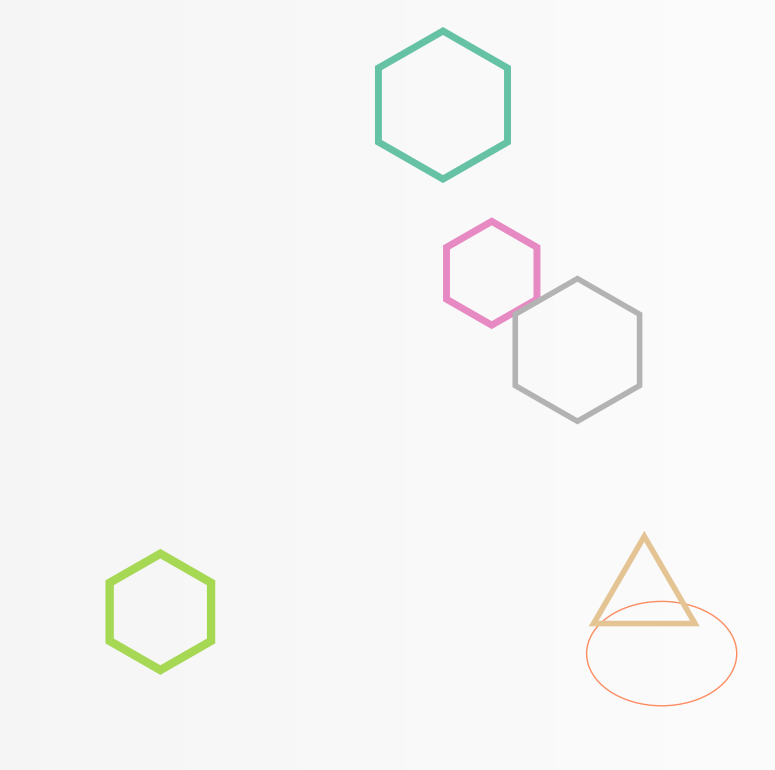[{"shape": "hexagon", "thickness": 2.5, "radius": 0.48, "center": [0.572, 0.864]}, {"shape": "oval", "thickness": 0.5, "radius": 0.48, "center": [0.854, 0.151]}, {"shape": "hexagon", "thickness": 2.5, "radius": 0.34, "center": [0.634, 0.645]}, {"shape": "hexagon", "thickness": 3, "radius": 0.38, "center": [0.207, 0.205]}, {"shape": "triangle", "thickness": 2, "radius": 0.38, "center": [0.831, 0.228]}, {"shape": "hexagon", "thickness": 2, "radius": 0.46, "center": [0.745, 0.546]}]